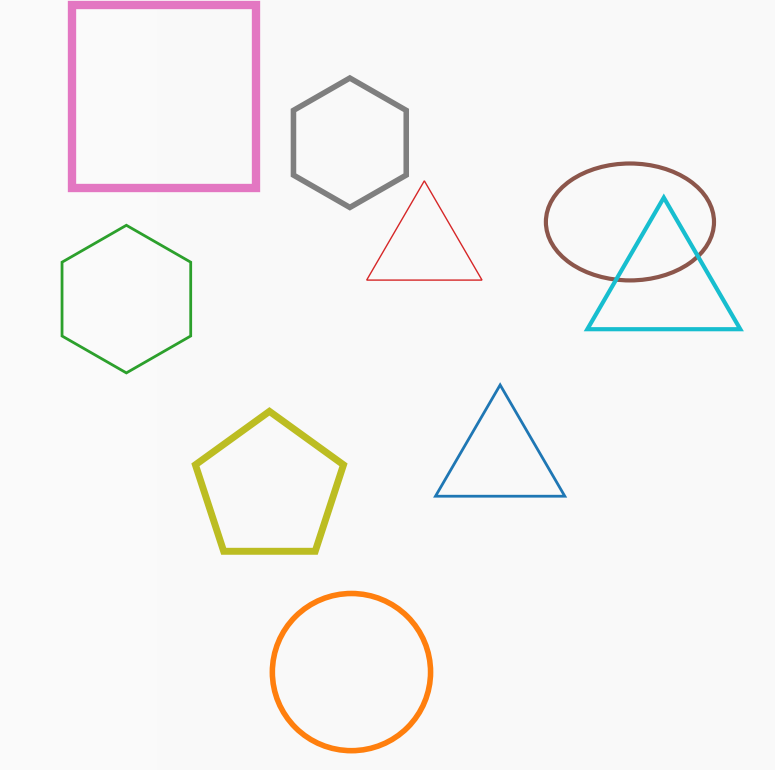[{"shape": "triangle", "thickness": 1, "radius": 0.48, "center": [0.645, 0.404]}, {"shape": "circle", "thickness": 2, "radius": 0.51, "center": [0.453, 0.127]}, {"shape": "hexagon", "thickness": 1, "radius": 0.48, "center": [0.163, 0.612]}, {"shape": "triangle", "thickness": 0.5, "radius": 0.43, "center": [0.548, 0.679]}, {"shape": "oval", "thickness": 1.5, "radius": 0.54, "center": [0.813, 0.712]}, {"shape": "square", "thickness": 3, "radius": 0.59, "center": [0.211, 0.875]}, {"shape": "hexagon", "thickness": 2, "radius": 0.42, "center": [0.451, 0.815]}, {"shape": "pentagon", "thickness": 2.5, "radius": 0.5, "center": [0.348, 0.365]}, {"shape": "triangle", "thickness": 1.5, "radius": 0.57, "center": [0.857, 0.629]}]